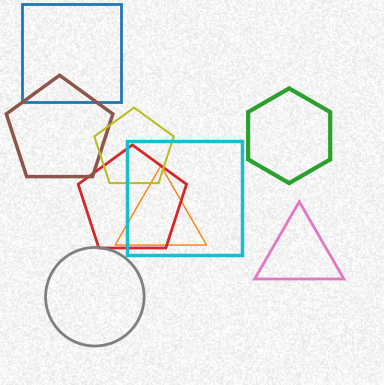[{"shape": "square", "thickness": 2, "radius": 0.64, "center": [0.186, 0.862]}, {"shape": "triangle", "thickness": 1, "radius": 0.69, "center": [0.418, 0.432]}, {"shape": "hexagon", "thickness": 3, "radius": 0.62, "center": [0.751, 0.647]}, {"shape": "pentagon", "thickness": 2, "radius": 0.74, "center": [0.344, 0.476]}, {"shape": "pentagon", "thickness": 2.5, "radius": 0.73, "center": [0.155, 0.659]}, {"shape": "triangle", "thickness": 2, "radius": 0.67, "center": [0.777, 0.342]}, {"shape": "circle", "thickness": 2, "radius": 0.64, "center": [0.246, 0.229]}, {"shape": "pentagon", "thickness": 1.5, "radius": 0.54, "center": [0.348, 0.612]}, {"shape": "square", "thickness": 2.5, "radius": 0.74, "center": [0.479, 0.486]}]